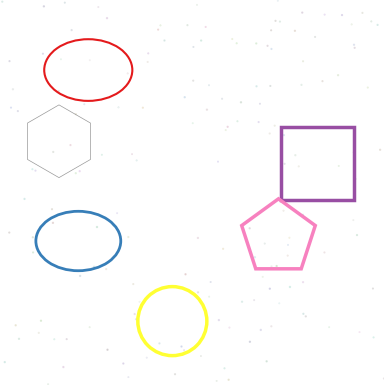[{"shape": "oval", "thickness": 1.5, "radius": 0.57, "center": [0.229, 0.818]}, {"shape": "oval", "thickness": 2, "radius": 0.55, "center": [0.203, 0.374]}, {"shape": "square", "thickness": 2.5, "radius": 0.47, "center": [0.824, 0.574]}, {"shape": "circle", "thickness": 2.5, "radius": 0.45, "center": [0.448, 0.166]}, {"shape": "pentagon", "thickness": 2.5, "radius": 0.5, "center": [0.723, 0.383]}, {"shape": "hexagon", "thickness": 0.5, "radius": 0.47, "center": [0.153, 0.633]}]